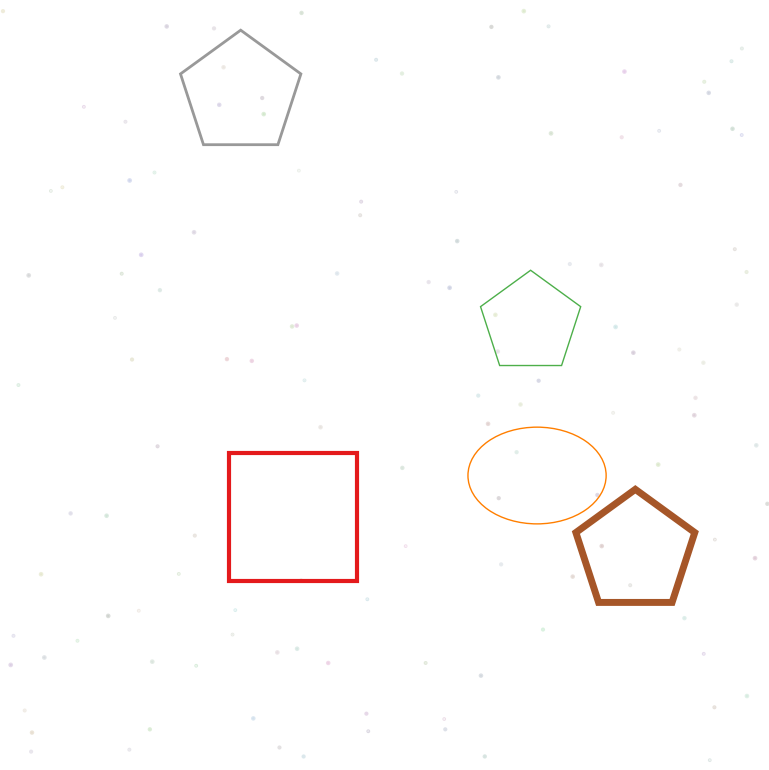[{"shape": "square", "thickness": 1.5, "radius": 0.42, "center": [0.38, 0.329]}, {"shape": "pentagon", "thickness": 0.5, "radius": 0.34, "center": [0.689, 0.581]}, {"shape": "oval", "thickness": 0.5, "radius": 0.45, "center": [0.697, 0.382]}, {"shape": "pentagon", "thickness": 2.5, "radius": 0.41, "center": [0.825, 0.283]}, {"shape": "pentagon", "thickness": 1, "radius": 0.41, "center": [0.313, 0.879]}]